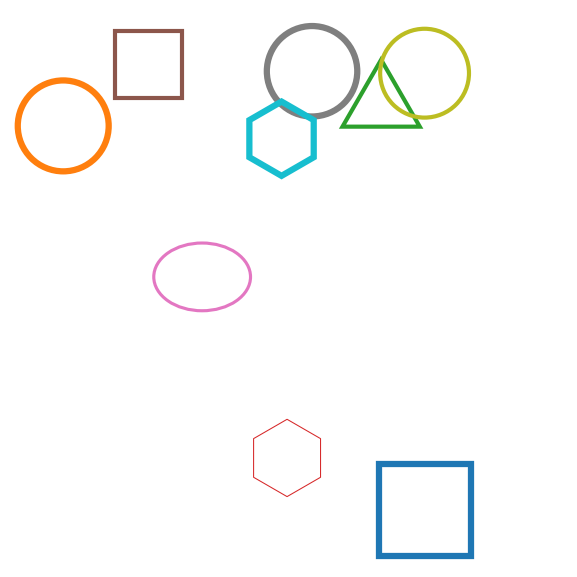[{"shape": "square", "thickness": 3, "radius": 0.4, "center": [0.736, 0.115]}, {"shape": "circle", "thickness": 3, "radius": 0.39, "center": [0.109, 0.781]}, {"shape": "triangle", "thickness": 2, "radius": 0.39, "center": [0.66, 0.818]}, {"shape": "hexagon", "thickness": 0.5, "radius": 0.33, "center": [0.497, 0.206]}, {"shape": "square", "thickness": 2, "radius": 0.29, "center": [0.257, 0.887]}, {"shape": "oval", "thickness": 1.5, "radius": 0.42, "center": [0.35, 0.52]}, {"shape": "circle", "thickness": 3, "radius": 0.39, "center": [0.54, 0.876]}, {"shape": "circle", "thickness": 2, "radius": 0.38, "center": [0.735, 0.872]}, {"shape": "hexagon", "thickness": 3, "radius": 0.32, "center": [0.488, 0.759]}]